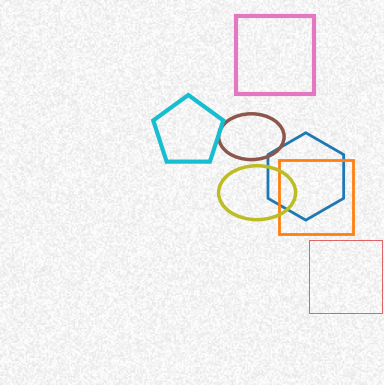[{"shape": "hexagon", "thickness": 2, "radius": 0.57, "center": [0.794, 0.542]}, {"shape": "square", "thickness": 2, "radius": 0.48, "center": [0.821, 0.488]}, {"shape": "square", "thickness": 0.5, "radius": 0.47, "center": [0.897, 0.281]}, {"shape": "oval", "thickness": 2.5, "radius": 0.43, "center": [0.653, 0.645]}, {"shape": "square", "thickness": 3, "radius": 0.51, "center": [0.713, 0.857]}, {"shape": "oval", "thickness": 2.5, "radius": 0.5, "center": [0.668, 0.499]}, {"shape": "pentagon", "thickness": 3, "radius": 0.48, "center": [0.489, 0.658]}]